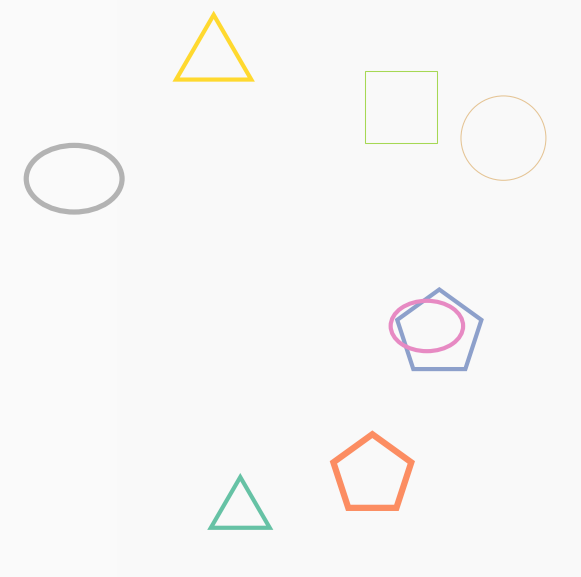[{"shape": "triangle", "thickness": 2, "radius": 0.29, "center": [0.413, 0.114]}, {"shape": "pentagon", "thickness": 3, "radius": 0.35, "center": [0.641, 0.177]}, {"shape": "pentagon", "thickness": 2, "radius": 0.38, "center": [0.756, 0.422]}, {"shape": "oval", "thickness": 2, "radius": 0.31, "center": [0.734, 0.435]}, {"shape": "square", "thickness": 0.5, "radius": 0.31, "center": [0.69, 0.814]}, {"shape": "triangle", "thickness": 2, "radius": 0.37, "center": [0.368, 0.899]}, {"shape": "circle", "thickness": 0.5, "radius": 0.37, "center": [0.866, 0.76]}, {"shape": "oval", "thickness": 2.5, "radius": 0.41, "center": [0.128, 0.69]}]